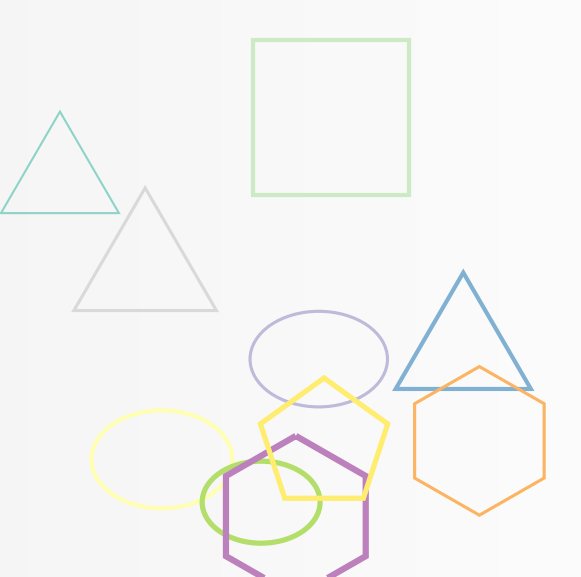[{"shape": "triangle", "thickness": 1, "radius": 0.59, "center": [0.103, 0.689]}, {"shape": "oval", "thickness": 2, "radius": 0.61, "center": [0.279, 0.204]}, {"shape": "oval", "thickness": 1.5, "radius": 0.59, "center": [0.548, 0.377]}, {"shape": "triangle", "thickness": 2, "radius": 0.67, "center": [0.797, 0.393]}, {"shape": "hexagon", "thickness": 1.5, "radius": 0.64, "center": [0.825, 0.236]}, {"shape": "oval", "thickness": 2.5, "radius": 0.51, "center": [0.449, 0.13]}, {"shape": "triangle", "thickness": 1.5, "radius": 0.71, "center": [0.25, 0.532]}, {"shape": "hexagon", "thickness": 3, "radius": 0.69, "center": [0.509, 0.105]}, {"shape": "square", "thickness": 2, "radius": 0.67, "center": [0.569, 0.795]}, {"shape": "pentagon", "thickness": 2.5, "radius": 0.58, "center": [0.558, 0.229]}]